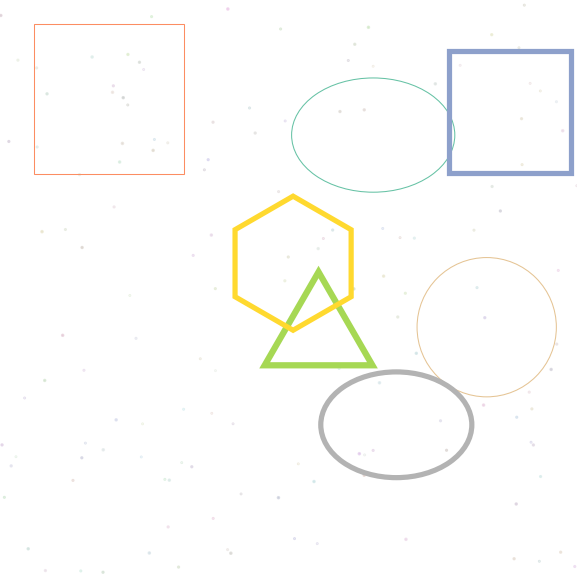[{"shape": "oval", "thickness": 0.5, "radius": 0.71, "center": [0.646, 0.765]}, {"shape": "square", "thickness": 0.5, "radius": 0.65, "center": [0.188, 0.828]}, {"shape": "square", "thickness": 2.5, "radius": 0.53, "center": [0.882, 0.805]}, {"shape": "triangle", "thickness": 3, "radius": 0.54, "center": [0.552, 0.42]}, {"shape": "hexagon", "thickness": 2.5, "radius": 0.58, "center": [0.508, 0.543]}, {"shape": "circle", "thickness": 0.5, "radius": 0.6, "center": [0.843, 0.433]}, {"shape": "oval", "thickness": 2.5, "radius": 0.65, "center": [0.686, 0.264]}]